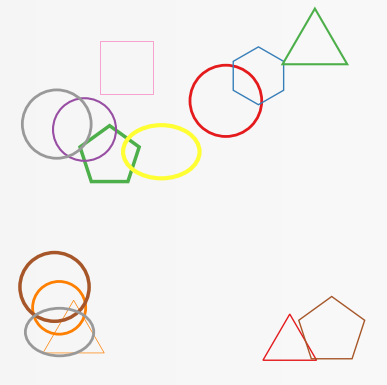[{"shape": "circle", "thickness": 2, "radius": 0.46, "center": [0.583, 0.738]}, {"shape": "triangle", "thickness": 1, "radius": 0.4, "center": [0.748, 0.104]}, {"shape": "hexagon", "thickness": 1, "radius": 0.38, "center": [0.667, 0.803]}, {"shape": "pentagon", "thickness": 2.5, "radius": 0.4, "center": [0.283, 0.593]}, {"shape": "triangle", "thickness": 1.5, "radius": 0.48, "center": [0.813, 0.881]}, {"shape": "circle", "thickness": 1.5, "radius": 0.41, "center": [0.218, 0.664]}, {"shape": "circle", "thickness": 2, "radius": 0.34, "center": [0.153, 0.2]}, {"shape": "triangle", "thickness": 0.5, "radius": 0.46, "center": [0.19, 0.129]}, {"shape": "oval", "thickness": 3, "radius": 0.49, "center": [0.416, 0.606]}, {"shape": "pentagon", "thickness": 1, "radius": 0.45, "center": [0.856, 0.14]}, {"shape": "circle", "thickness": 2.5, "radius": 0.45, "center": [0.141, 0.255]}, {"shape": "square", "thickness": 0.5, "radius": 0.34, "center": [0.326, 0.825]}, {"shape": "oval", "thickness": 2, "radius": 0.44, "center": [0.154, 0.138]}, {"shape": "circle", "thickness": 2, "radius": 0.44, "center": [0.146, 0.678]}]